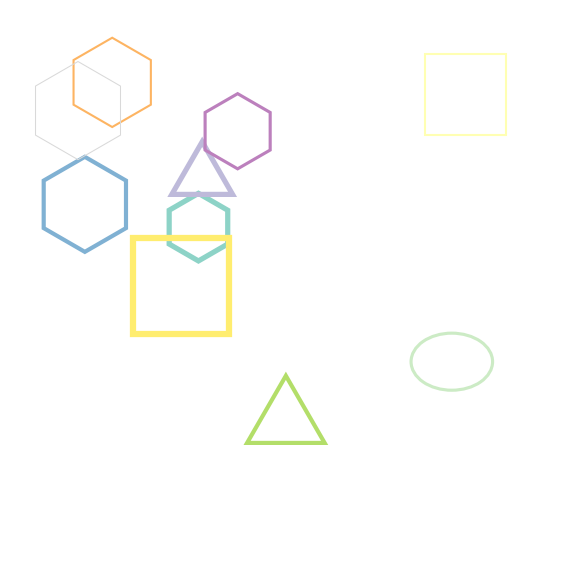[{"shape": "hexagon", "thickness": 2.5, "radius": 0.29, "center": [0.344, 0.606]}, {"shape": "square", "thickness": 1, "radius": 0.35, "center": [0.805, 0.836]}, {"shape": "triangle", "thickness": 2.5, "radius": 0.3, "center": [0.35, 0.693]}, {"shape": "hexagon", "thickness": 2, "radius": 0.41, "center": [0.147, 0.645]}, {"shape": "hexagon", "thickness": 1, "radius": 0.39, "center": [0.194, 0.856]}, {"shape": "triangle", "thickness": 2, "radius": 0.39, "center": [0.495, 0.271]}, {"shape": "hexagon", "thickness": 0.5, "radius": 0.42, "center": [0.135, 0.808]}, {"shape": "hexagon", "thickness": 1.5, "radius": 0.33, "center": [0.412, 0.772]}, {"shape": "oval", "thickness": 1.5, "radius": 0.35, "center": [0.782, 0.373]}, {"shape": "square", "thickness": 3, "radius": 0.42, "center": [0.313, 0.504]}]